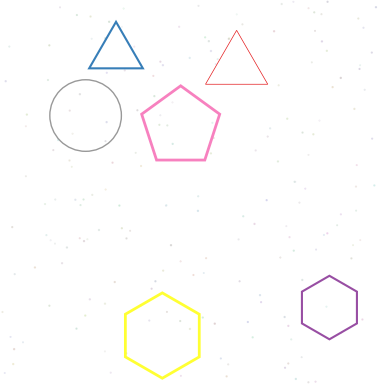[{"shape": "triangle", "thickness": 0.5, "radius": 0.47, "center": [0.615, 0.828]}, {"shape": "triangle", "thickness": 1.5, "radius": 0.4, "center": [0.301, 0.863]}, {"shape": "hexagon", "thickness": 1.5, "radius": 0.41, "center": [0.856, 0.201]}, {"shape": "hexagon", "thickness": 2, "radius": 0.55, "center": [0.422, 0.128]}, {"shape": "pentagon", "thickness": 2, "radius": 0.53, "center": [0.469, 0.671]}, {"shape": "circle", "thickness": 1, "radius": 0.46, "center": [0.222, 0.7]}]